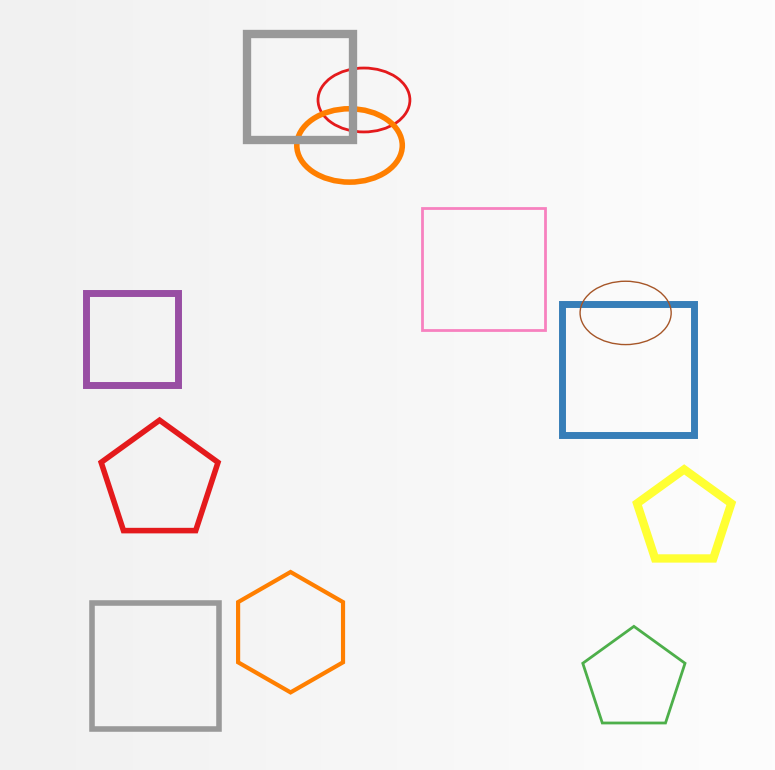[{"shape": "pentagon", "thickness": 2, "radius": 0.4, "center": [0.206, 0.375]}, {"shape": "oval", "thickness": 1, "radius": 0.3, "center": [0.47, 0.87]}, {"shape": "square", "thickness": 2.5, "radius": 0.43, "center": [0.81, 0.52]}, {"shape": "pentagon", "thickness": 1, "radius": 0.35, "center": [0.818, 0.117]}, {"shape": "square", "thickness": 2.5, "radius": 0.3, "center": [0.17, 0.559]}, {"shape": "hexagon", "thickness": 1.5, "radius": 0.39, "center": [0.375, 0.179]}, {"shape": "oval", "thickness": 2, "radius": 0.34, "center": [0.451, 0.811]}, {"shape": "pentagon", "thickness": 3, "radius": 0.32, "center": [0.883, 0.326]}, {"shape": "oval", "thickness": 0.5, "radius": 0.29, "center": [0.807, 0.594]}, {"shape": "square", "thickness": 1, "radius": 0.4, "center": [0.623, 0.65]}, {"shape": "square", "thickness": 3, "radius": 0.34, "center": [0.387, 0.887]}, {"shape": "square", "thickness": 2, "radius": 0.41, "center": [0.201, 0.135]}]